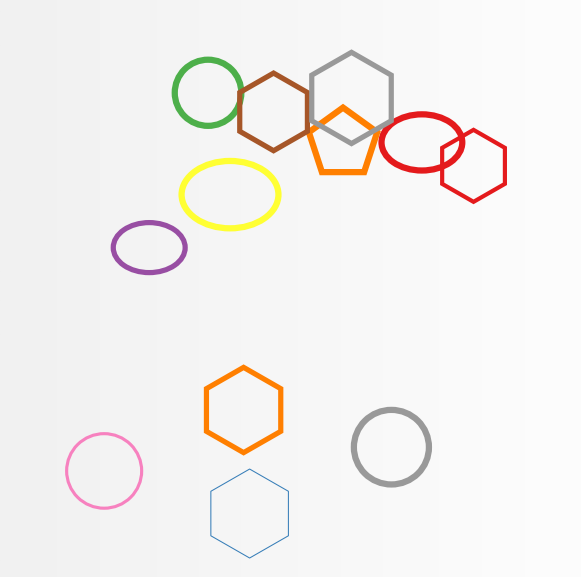[{"shape": "hexagon", "thickness": 2, "radius": 0.31, "center": [0.815, 0.712]}, {"shape": "oval", "thickness": 3, "radius": 0.35, "center": [0.726, 0.753]}, {"shape": "hexagon", "thickness": 0.5, "radius": 0.39, "center": [0.429, 0.11]}, {"shape": "circle", "thickness": 3, "radius": 0.29, "center": [0.358, 0.838]}, {"shape": "oval", "thickness": 2.5, "radius": 0.31, "center": [0.257, 0.57]}, {"shape": "hexagon", "thickness": 2.5, "radius": 0.37, "center": [0.419, 0.289]}, {"shape": "pentagon", "thickness": 3, "radius": 0.31, "center": [0.59, 0.751]}, {"shape": "oval", "thickness": 3, "radius": 0.42, "center": [0.396, 0.662]}, {"shape": "hexagon", "thickness": 2.5, "radius": 0.34, "center": [0.471, 0.805]}, {"shape": "circle", "thickness": 1.5, "radius": 0.32, "center": [0.179, 0.184]}, {"shape": "hexagon", "thickness": 2.5, "radius": 0.39, "center": [0.605, 0.83]}, {"shape": "circle", "thickness": 3, "radius": 0.32, "center": [0.673, 0.225]}]